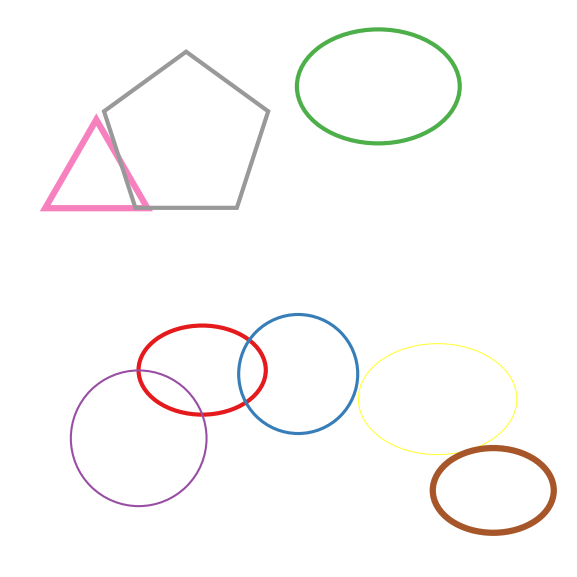[{"shape": "oval", "thickness": 2, "radius": 0.55, "center": [0.35, 0.358]}, {"shape": "circle", "thickness": 1.5, "radius": 0.52, "center": [0.516, 0.352]}, {"shape": "oval", "thickness": 2, "radius": 0.7, "center": [0.655, 0.85]}, {"shape": "circle", "thickness": 1, "radius": 0.59, "center": [0.24, 0.24]}, {"shape": "oval", "thickness": 0.5, "radius": 0.69, "center": [0.758, 0.308]}, {"shape": "oval", "thickness": 3, "radius": 0.52, "center": [0.854, 0.15]}, {"shape": "triangle", "thickness": 3, "radius": 0.51, "center": [0.167, 0.69]}, {"shape": "pentagon", "thickness": 2, "radius": 0.75, "center": [0.322, 0.76]}]